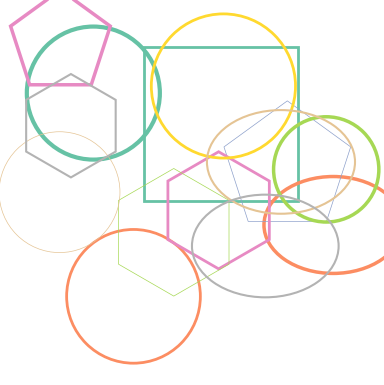[{"shape": "circle", "thickness": 3, "radius": 0.86, "center": [0.242, 0.758]}, {"shape": "square", "thickness": 2, "radius": 1.0, "center": [0.573, 0.679]}, {"shape": "circle", "thickness": 2, "radius": 0.87, "center": [0.347, 0.23]}, {"shape": "oval", "thickness": 2.5, "radius": 0.9, "center": [0.865, 0.416]}, {"shape": "pentagon", "thickness": 0.5, "radius": 0.87, "center": [0.746, 0.565]}, {"shape": "pentagon", "thickness": 2.5, "radius": 0.68, "center": [0.157, 0.89]}, {"shape": "hexagon", "thickness": 2, "radius": 0.76, "center": [0.568, 0.454]}, {"shape": "circle", "thickness": 2.5, "radius": 0.68, "center": [0.847, 0.56]}, {"shape": "hexagon", "thickness": 0.5, "radius": 0.83, "center": [0.451, 0.397]}, {"shape": "circle", "thickness": 2, "radius": 0.94, "center": [0.58, 0.777]}, {"shape": "circle", "thickness": 0.5, "radius": 0.78, "center": [0.155, 0.501]}, {"shape": "oval", "thickness": 1.5, "radius": 0.96, "center": [0.73, 0.579]}, {"shape": "hexagon", "thickness": 1.5, "radius": 0.67, "center": [0.184, 0.673]}, {"shape": "oval", "thickness": 1.5, "radius": 0.95, "center": [0.689, 0.361]}]